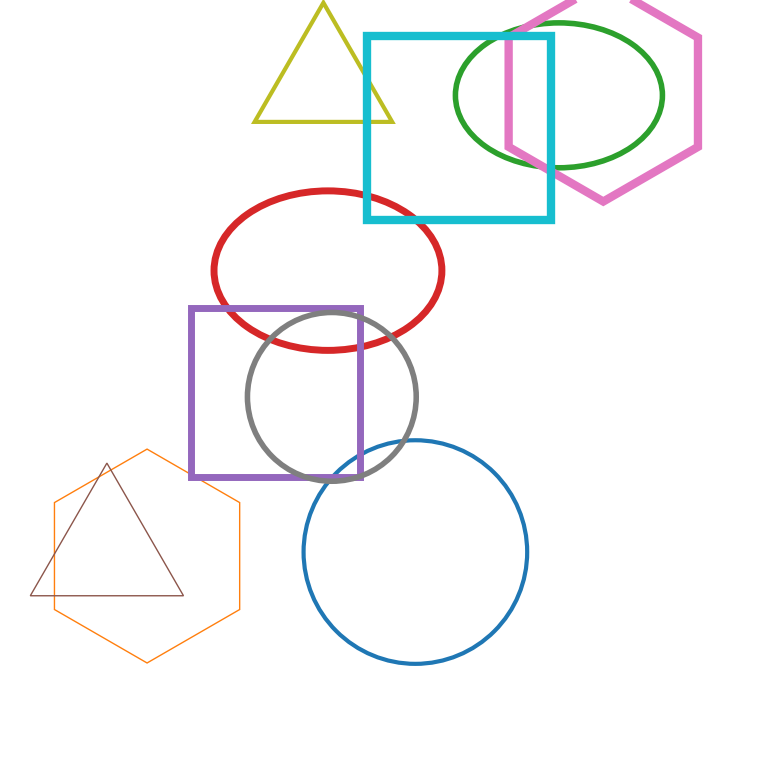[{"shape": "circle", "thickness": 1.5, "radius": 0.73, "center": [0.539, 0.283]}, {"shape": "hexagon", "thickness": 0.5, "radius": 0.69, "center": [0.191, 0.278]}, {"shape": "oval", "thickness": 2, "radius": 0.67, "center": [0.726, 0.876]}, {"shape": "oval", "thickness": 2.5, "radius": 0.74, "center": [0.426, 0.649]}, {"shape": "square", "thickness": 2.5, "radius": 0.55, "center": [0.358, 0.49]}, {"shape": "triangle", "thickness": 0.5, "radius": 0.57, "center": [0.139, 0.284]}, {"shape": "hexagon", "thickness": 3, "radius": 0.71, "center": [0.784, 0.88]}, {"shape": "circle", "thickness": 2, "radius": 0.55, "center": [0.431, 0.485]}, {"shape": "triangle", "thickness": 1.5, "radius": 0.52, "center": [0.42, 0.893]}, {"shape": "square", "thickness": 3, "radius": 0.6, "center": [0.596, 0.834]}]